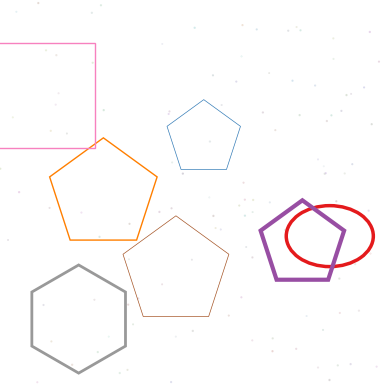[{"shape": "oval", "thickness": 2.5, "radius": 0.57, "center": [0.857, 0.387]}, {"shape": "pentagon", "thickness": 0.5, "radius": 0.5, "center": [0.529, 0.641]}, {"shape": "pentagon", "thickness": 3, "radius": 0.57, "center": [0.785, 0.366]}, {"shape": "pentagon", "thickness": 1, "radius": 0.73, "center": [0.268, 0.495]}, {"shape": "pentagon", "thickness": 0.5, "radius": 0.72, "center": [0.457, 0.295]}, {"shape": "square", "thickness": 1, "radius": 0.68, "center": [0.109, 0.752]}, {"shape": "hexagon", "thickness": 2, "radius": 0.7, "center": [0.204, 0.171]}]